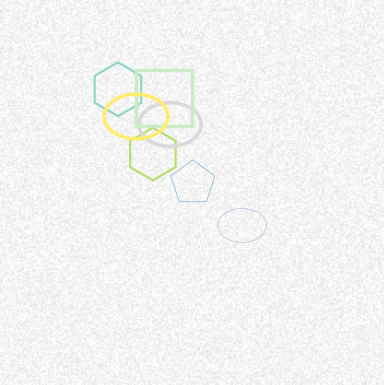[{"shape": "hexagon", "thickness": 1.5, "radius": 0.35, "center": [0.306, 0.768]}, {"shape": "oval", "thickness": 0.5, "radius": 0.32, "center": [0.629, 0.414]}, {"shape": "pentagon", "thickness": 0.5, "radius": 0.3, "center": [0.501, 0.525]}, {"shape": "hexagon", "thickness": 1.5, "radius": 0.34, "center": [0.397, 0.6]}, {"shape": "oval", "thickness": 2.5, "radius": 0.4, "center": [0.442, 0.677]}, {"shape": "square", "thickness": 2.5, "radius": 0.36, "center": [0.426, 0.746]}, {"shape": "oval", "thickness": 2.5, "radius": 0.41, "center": [0.353, 0.697]}]